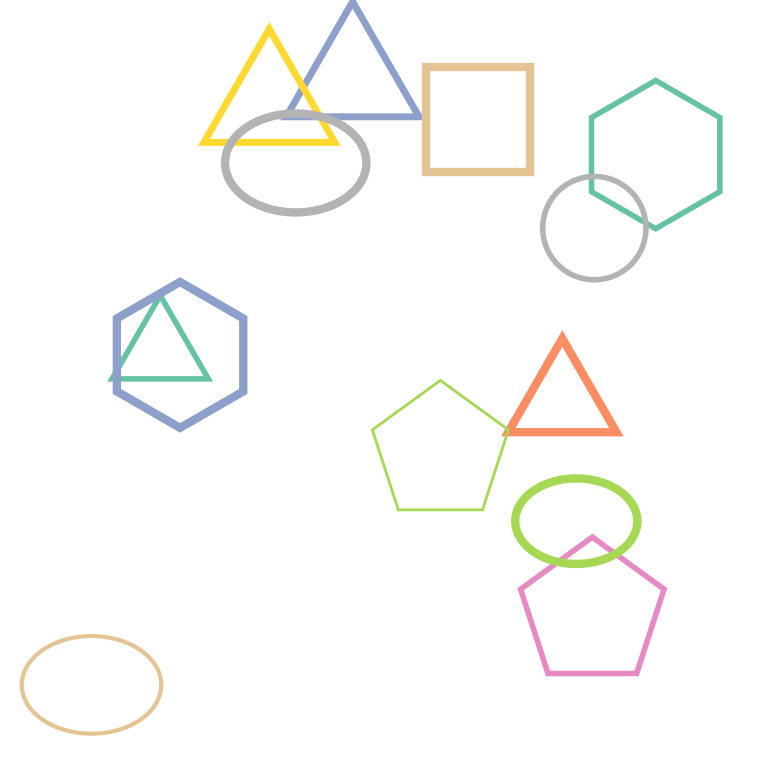[{"shape": "triangle", "thickness": 2, "radius": 0.36, "center": [0.208, 0.544]}, {"shape": "hexagon", "thickness": 2, "radius": 0.48, "center": [0.852, 0.799]}, {"shape": "triangle", "thickness": 3, "radius": 0.41, "center": [0.73, 0.479]}, {"shape": "hexagon", "thickness": 3, "radius": 0.47, "center": [0.234, 0.539]}, {"shape": "triangle", "thickness": 2.5, "radius": 0.5, "center": [0.458, 0.898]}, {"shape": "pentagon", "thickness": 2, "radius": 0.49, "center": [0.769, 0.205]}, {"shape": "pentagon", "thickness": 1, "radius": 0.46, "center": [0.572, 0.413]}, {"shape": "oval", "thickness": 3, "radius": 0.4, "center": [0.748, 0.323]}, {"shape": "triangle", "thickness": 2.5, "radius": 0.49, "center": [0.35, 0.864]}, {"shape": "square", "thickness": 3, "radius": 0.34, "center": [0.621, 0.845]}, {"shape": "oval", "thickness": 1.5, "radius": 0.45, "center": [0.119, 0.111]}, {"shape": "oval", "thickness": 3, "radius": 0.46, "center": [0.384, 0.788]}, {"shape": "circle", "thickness": 2, "radius": 0.34, "center": [0.772, 0.704]}]